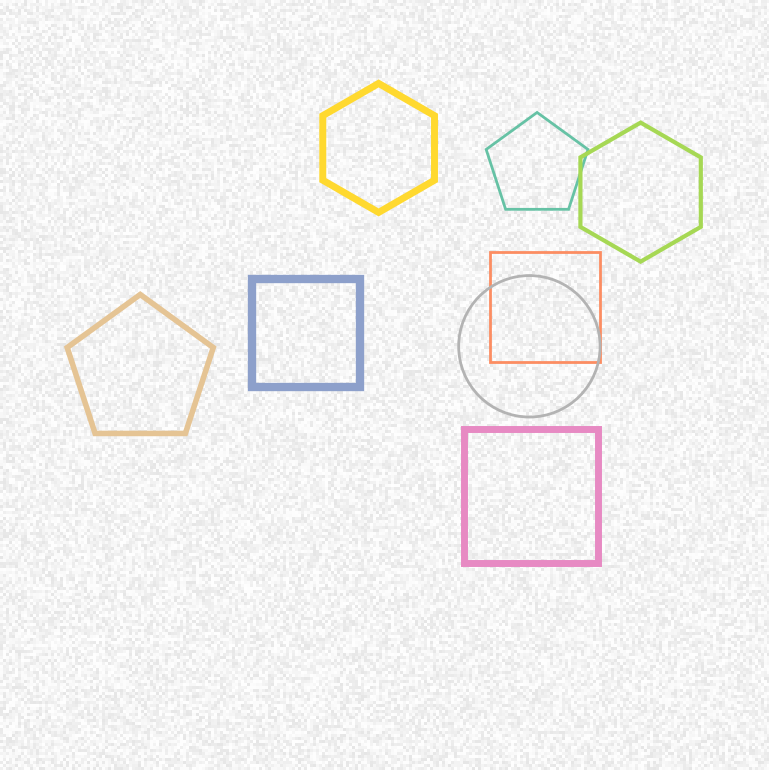[{"shape": "pentagon", "thickness": 1, "radius": 0.35, "center": [0.698, 0.784]}, {"shape": "square", "thickness": 1, "radius": 0.36, "center": [0.707, 0.601]}, {"shape": "square", "thickness": 3, "radius": 0.35, "center": [0.397, 0.568]}, {"shape": "square", "thickness": 2.5, "radius": 0.44, "center": [0.689, 0.356]}, {"shape": "hexagon", "thickness": 1.5, "radius": 0.45, "center": [0.832, 0.75]}, {"shape": "hexagon", "thickness": 2.5, "radius": 0.42, "center": [0.492, 0.808]}, {"shape": "pentagon", "thickness": 2, "radius": 0.5, "center": [0.182, 0.518]}, {"shape": "circle", "thickness": 1, "radius": 0.46, "center": [0.688, 0.55]}]